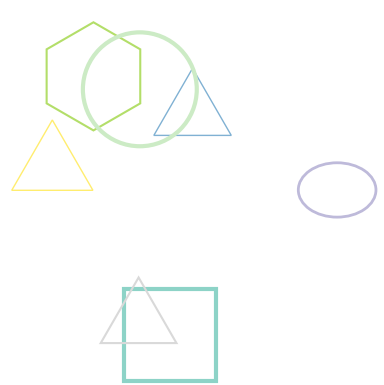[{"shape": "square", "thickness": 3, "radius": 0.6, "center": [0.442, 0.129]}, {"shape": "oval", "thickness": 2, "radius": 0.5, "center": [0.876, 0.507]}, {"shape": "triangle", "thickness": 1, "radius": 0.58, "center": [0.5, 0.706]}, {"shape": "hexagon", "thickness": 1.5, "radius": 0.7, "center": [0.243, 0.802]}, {"shape": "triangle", "thickness": 1.5, "radius": 0.57, "center": [0.36, 0.166]}, {"shape": "circle", "thickness": 3, "radius": 0.74, "center": [0.363, 0.768]}, {"shape": "triangle", "thickness": 1, "radius": 0.61, "center": [0.136, 0.567]}]